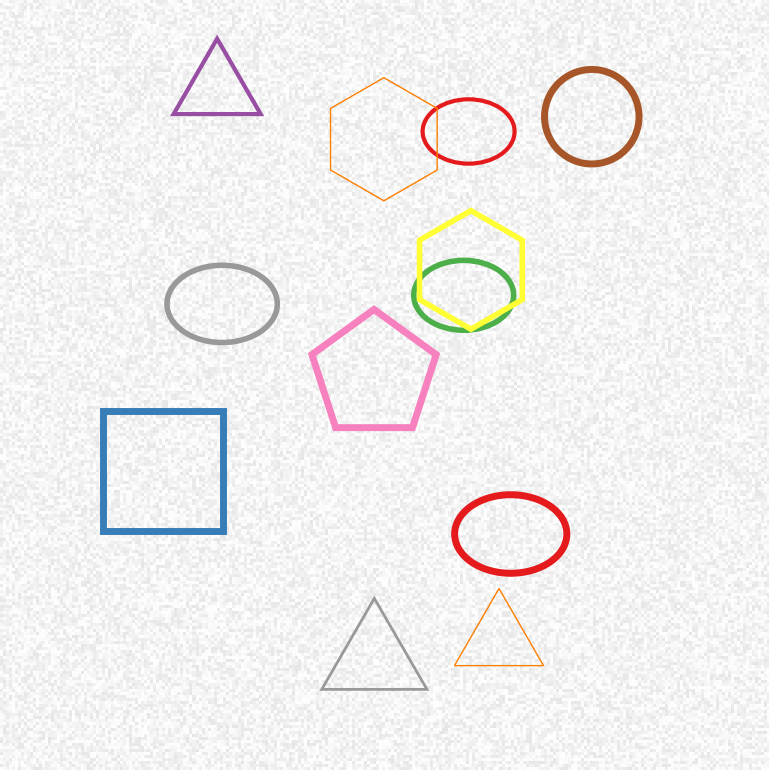[{"shape": "oval", "thickness": 1.5, "radius": 0.3, "center": [0.609, 0.829]}, {"shape": "oval", "thickness": 2.5, "radius": 0.36, "center": [0.663, 0.306]}, {"shape": "square", "thickness": 2.5, "radius": 0.39, "center": [0.211, 0.389]}, {"shape": "oval", "thickness": 2, "radius": 0.32, "center": [0.602, 0.616]}, {"shape": "triangle", "thickness": 1.5, "radius": 0.33, "center": [0.282, 0.884]}, {"shape": "hexagon", "thickness": 0.5, "radius": 0.4, "center": [0.499, 0.819]}, {"shape": "triangle", "thickness": 0.5, "radius": 0.33, "center": [0.648, 0.169]}, {"shape": "hexagon", "thickness": 2, "radius": 0.39, "center": [0.612, 0.649]}, {"shape": "circle", "thickness": 2.5, "radius": 0.31, "center": [0.769, 0.848]}, {"shape": "pentagon", "thickness": 2.5, "radius": 0.42, "center": [0.486, 0.513]}, {"shape": "oval", "thickness": 2, "radius": 0.36, "center": [0.288, 0.605]}, {"shape": "triangle", "thickness": 1, "radius": 0.39, "center": [0.486, 0.144]}]